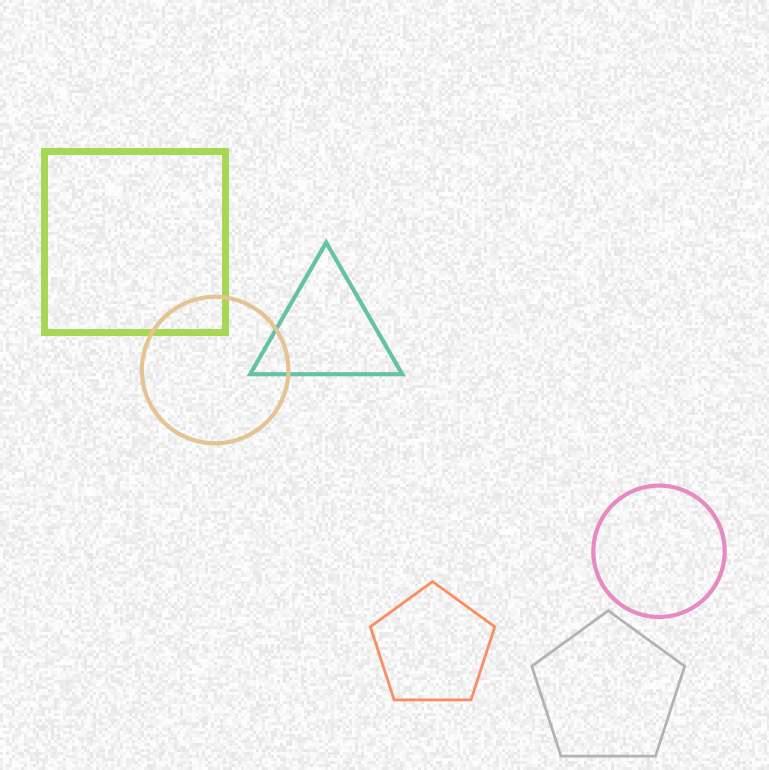[{"shape": "triangle", "thickness": 1.5, "radius": 0.57, "center": [0.424, 0.571]}, {"shape": "pentagon", "thickness": 1, "radius": 0.42, "center": [0.562, 0.16]}, {"shape": "circle", "thickness": 1.5, "radius": 0.43, "center": [0.856, 0.284]}, {"shape": "square", "thickness": 2.5, "radius": 0.59, "center": [0.175, 0.687]}, {"shape": "circle", "thickness": 1.5, "radius": 0.48, "center": [0.279, 0.519]}, {"shape": "pentagon", "thickness": 1, "radius": 0.52, "center": [0.79, 0.102]}]